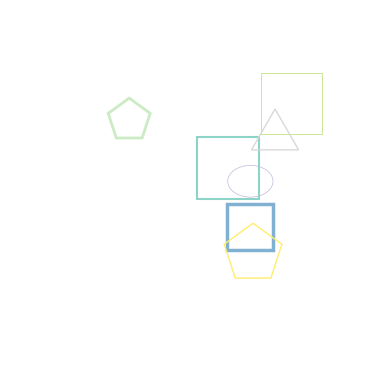[{"shape": "square", "thickness": 1.5, "radius": 0.4, "center": [0.593, 0.564]}, {"shape": "oval", "thickness": 0.5, "radius": 0.29, "center": [0.65, 0.529]}, {"shape": "square", "thickness": 2.5, "radius": 0.3, "center": [0.649, 0.41]}, {"shape": "square", "thickness": 0.5, "radius": 0.4, "center": [0.757, 0.731]}, {"shape": "triangle", "thickness": 1, "radius": 0.35, "center": [0.714, 0.646]}, {"shape": "pentagon", "thickness": 2, "radius": 0.29, "center": [0.336, 0.688]}, {"shape": "pentagon", "thickness": 1, "radius": 0.39, "center": [0.657, 0.341]}]